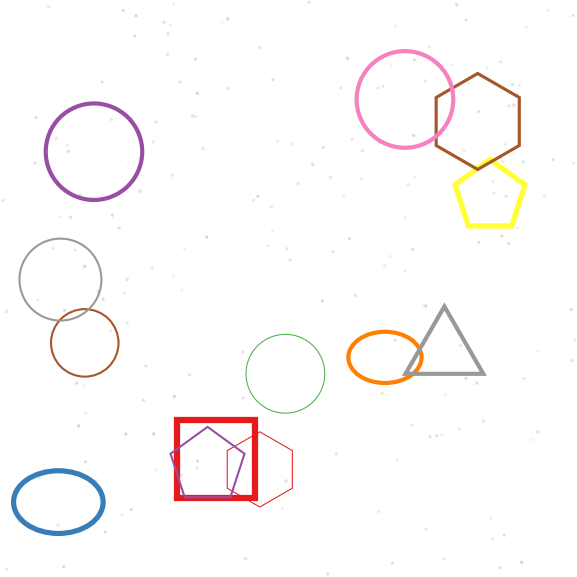[{"shape": "square", "thickness": 3, "radius": 0.34, "center": [0.374, 0.204]}, {"shape": "hexagon", "thickness": 0.5, "radius": 0.33, "center": [0.45, 0.186]}, {"shape": "oval", "thickness": 2.5, "radius": 0.39, "center": [0.101, 0.13]}, {"shape": "circle", "thickness": 0.5, "radius": 0.34, "center": [0.494, 0.352]}, {"shape": "circle", "thickness": 2, "radius": 0.42, "center": [0.163, 0.736]}, {"shape": "pentagon", "thickness": 1, "radius": 0.34, "center": [0.359, 0.193]}, {"shape": "oval", "thickness": 2, "radius": 0.32, "center": [0.667, 0.38]}, {"shape": "pentagon", "thickness": 2.5, "radius": 0.32, "center": [0.849, 0.659]}, {"shape": "hexagon", "thickness": 1.5, "radius": 0.42, "center": [0.827, 0.789]}, {"shape": "circle", "thickness": 1, "radius": 0.29, "center": [0.147, 0.405]}, {"shape": "circle", "thickness": 2, "radius": 0.42, "center": [0.701, 0.827]}, {"shape": "circle", "thickness": 1, "radius": 0.35, "center": [0.105, 0.515]}, {"shape": "triangle", "thickness": 2, "radius": 0.39, "center": [0.77, 0.391]}]